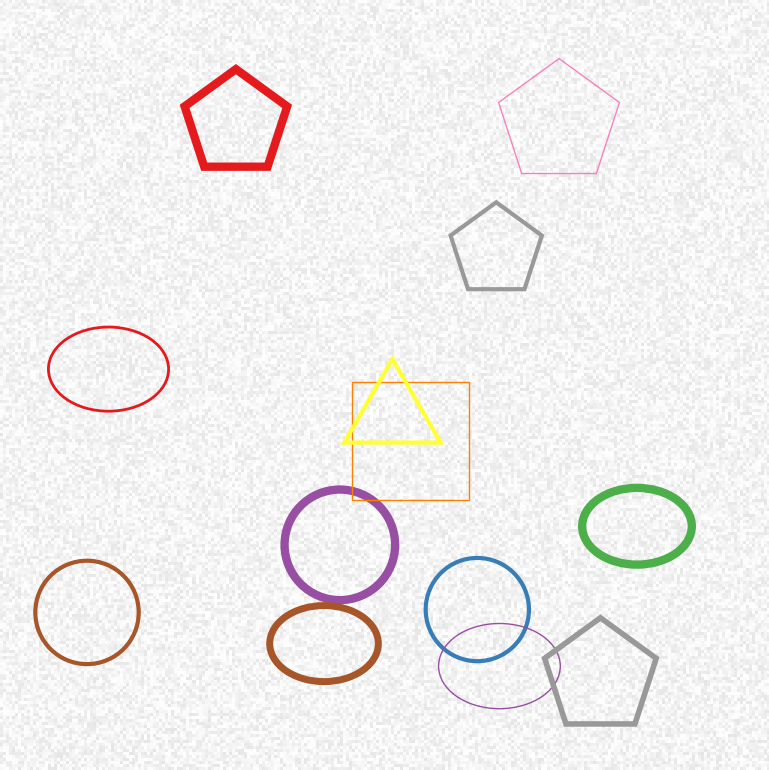[{"shape": "pentagon", "thickness": 3, "radius": 0.35, "center": [0.306, 0.84]}, {"shape": "oval", "thickness": 1, "radius": 0.39, "center": [0.141, 0.521]}, {"shape": "circle", "thickness": 1.5, "radius": 0.34, "center": [0.62, 0.208]}, {"shape": "oval", "thickness": 3, "radius": 0.36, "center": [0.827, 0.317]}, {"shape": "circle", "thickness": 3, "radius": 0.36, "center": [0.441, 0.292]}, {"shape": "oval", "thickness": 0.5, "radius": 0.4, "center": [0.649, 0.135]}, {"shape": "square", "thickness": 0.5, "radius": 0.38, "center": [0.533, 0.427]}, {"shape": "triangle", "thickness": 1.5, "radius": 0.36, "center": [0.51, 0.461]}, {"shape": "circle", "thickness": 1.5, "radius": 0.34, "center": [0.113, 0.205]}, {"shape": "oval", "thickness": 2.5, "radius": 0.35, "center": [0.421, 0.164]}, {"shape": "pentagon", "thickness": 0.5, "radius": 0.41, "center": [0.726, 0.841]}, {"shape": "pentagon", "thickness": 1.5, "radius": 0.31, "center": [0.644, 0.675]}, {"shape": "pentagon", "thickness": 2, "radius": 0.38, "center": [0.78, 0.121]}]